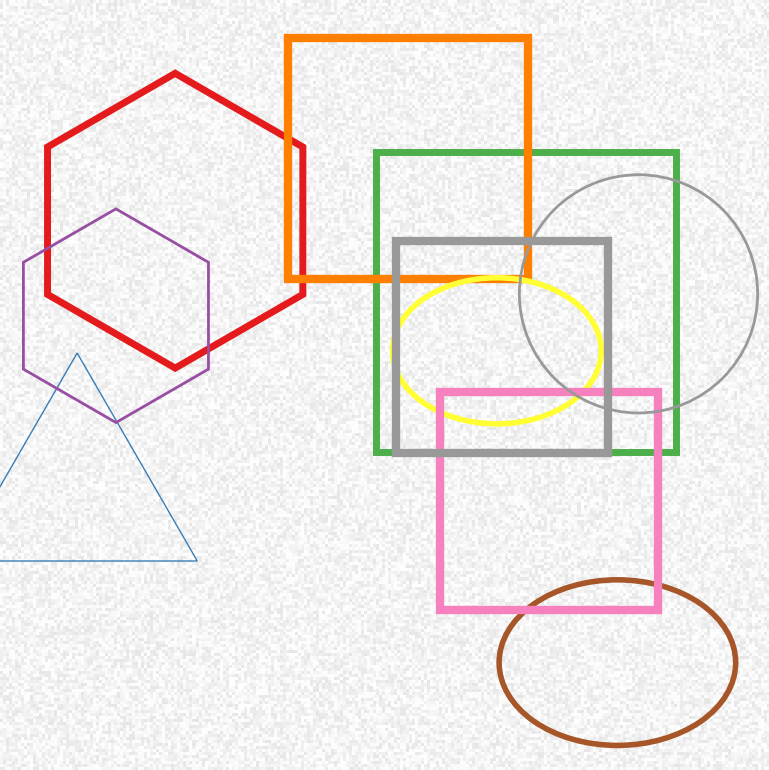[{"shape": "hexagon", "thickness": 2.5, "radius": 0.96, "center": [0.228, 0.713]}, {"shape": "triangle", "thickness": 0.5, "radius": 0.9, "center": [0.1, 0.361]}, {"shape": "square", "thickness": 2.5, "radius": 0.97, "center": [0.684, 0.608]}, {"shape": "hexagon", "thickness": 1, "radius": 0.69, "center": [0.151, 0.59]}, {"shape": "square", "thickness": 3, "radius": 0.78, "center": [0.53, 0.794]}, {"shape": "oval", "thickness": 2, "radius": 0.68, "center": [0.645, 0.544]}, {"shape": "oval", "thickness": 2, "radius": 0.77, "center": [0.802, 0.139]}, {"shape": "square", "thickness": 3, "radius": 0.71, "center": [0.713, 0.349]}, {"shape": "circle", "thickness": 1, "radius": 0.77, "center": [0.829, 0.618]}, {"shape": "square", "thickness": 3, "radius": 0.69, "center": [0.652, 0.55]}]